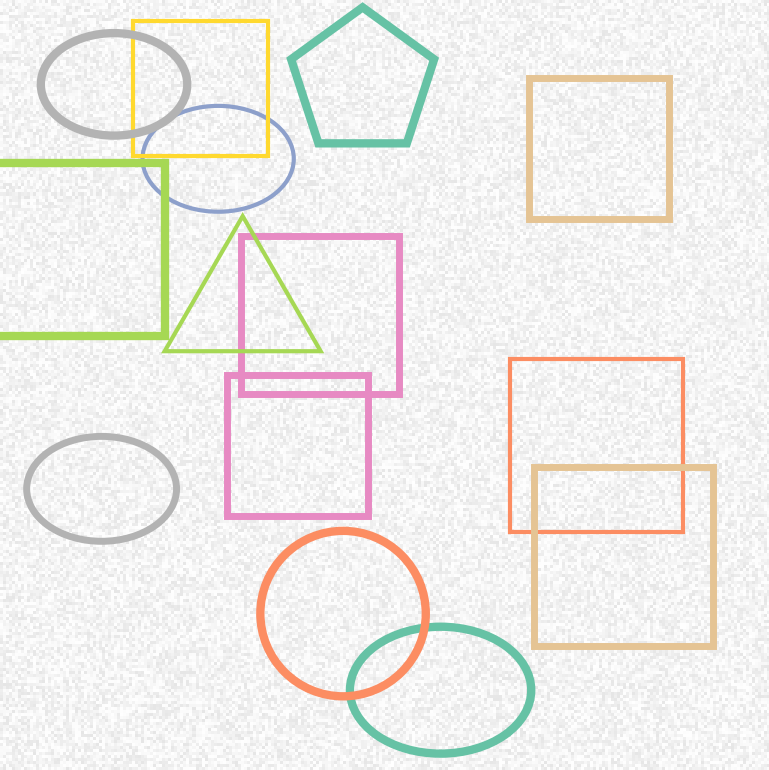[{"shape": "pentagon", "thickness": 3, "radius": 0.49, "center": [0.471, 0.893]}, {"shape": "oval", "thickness": 3, "radius": 0.59, "center": [0.572, 0.104]}, {"shape": "circle", "thickness": 3, "radius": 0.54, "center": [0.446, 0.203]}, {"shape": "square", "thickness": 1.5, "radius": 0.56, "center": [0.775, 0.421]}, {"shape": "oval", "thickness": 1.5, "radius": 0.49, "center": [0.283, 0.794]}, {"shape": "square", "thickness": 2.5, "radius": 0.51, "center": [0.416, 0.591]}, {"shape": "square", "thickness": 2.5, "radius": 0.46, "center": [0.386, 0.421]}, {"shape": "triangle", "thickness": 1.5, "radius": 0.58, "center": [0.315, 0.602]}, {"shape": "square", "thickness": 3, "radius": 0.56, "center": [0.103, 0.676]}, {"shape": "square", "thickness": 1.5, "radius": 0.44, "center": [0.26, 0.885]}, {"shape": "square", "thickness": 2.5, "radius": 0.46, "center": [0.778, 0.807]}, {"shape": "square", "thickness": 2.5, "radius": 0.58, "center": [0.81, 0.277]}, {"shape": "oval", "thickness": 3, "radius": 0.48, "center": [0.148, 0.89]}, {"shape": "oval", "thickness": 2.5, "radius": 0.49, "center": [0.132, 0.365]}]